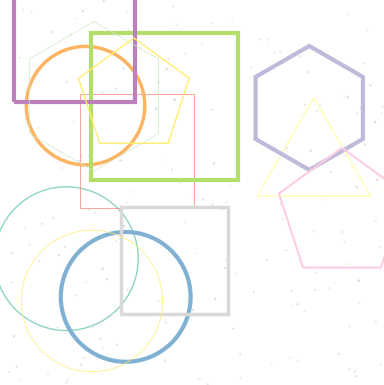[{"shape": "circle", "thickness": 1, "radius": 0.93, "center": [0.172, 0.328]}, {"shape": "triangle", "thickness": 1, "radius": 0.85, "center": [0.815, 0.576]}, {"shape": "hexagon", "thickness": 3, "radius": 0.8, "center": [0.803, 0.72]}, {"shape": "square", "thickness": 0.5, "radius": 0.74, "center": [0.355, 0.608]}, {"shape": "circle", "thickness": 3, "radius": 0.84, "center": [0.326, 0.229]}, {"shape": "circle", "thickness": 2.5, "radius": 0.77, "center": [0.222, 0.726]}, {"shape": "square", "thickness": 3, "radius": 0.95, "center": [0.427, 0.724]}, {"shape": "pentagon", "thickness": 1.5, "radius": 0.86, "center": [0.888, 0.444]}, {"shape": "square", "thickness": 2.5, "radius": 0.7, "center": [0.453, 0.323]}, {"shape": "square", "thickness": 3, "radius": 0.78, "center": [0.193, 0.892]}, {"shape": "hexagon", "thickness": 0.5, "radius": 0.97, "center": [0.244, 0.75]}, {"shape": "circle", "thickness": 0.5, "radius": 0.92, "center": [0.239, 0.218]}, {"shape": "pentagon", "thickness": 1, "radius": 0.76, "center": [0.348, 0.75]}]